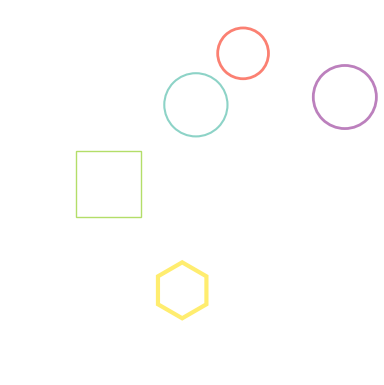[{"shape": "circle", "thickness": 1.5, "radius": 0.41, "center": [0.509, 0.728]}, {"shape": "circle", "thickness": 2, "radius": 0.33, "center": [0.631, 0.861]}, {"shape": "square", "thickness": 1, "radius": 0.43, "center": [0.282, 0.522]}, {"shape": "circle", "thickness": 2, "radius": 0.41, "center": [0.896, 0.748]}, {"shape": "hexagon", "thickness": 3, "radius": 0.36, "center": [0.473, 0.246]}]